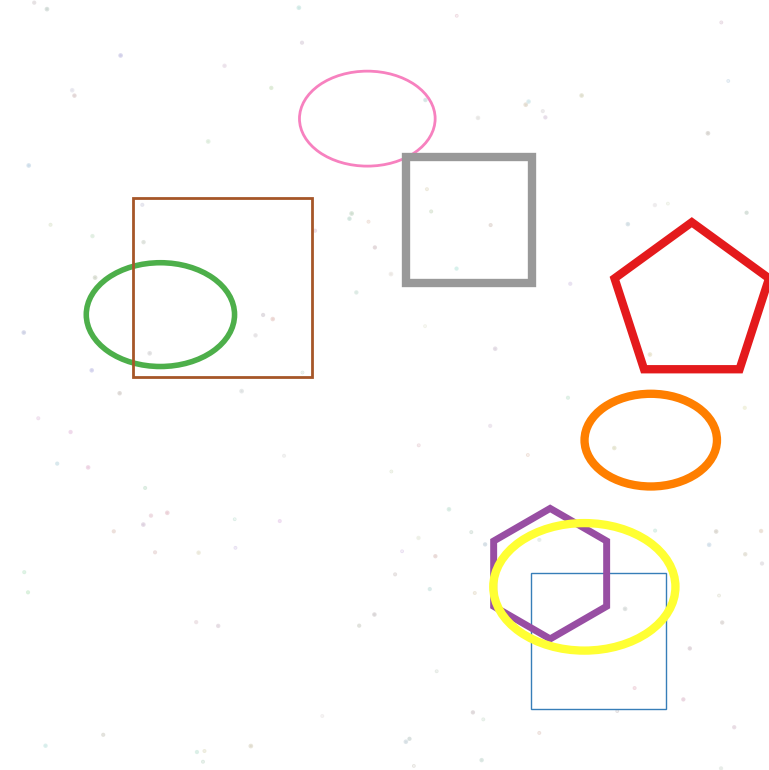[{"shape": "pentagon", "thickness": 3, "radius": 0.53, "center": [0.898, 0.606]}, {"shape": "square", "thickness": 0.5, "radius": 0.44, "center": [0.777, 0.167]}, {"shape": "oval", "thickness": 2, "radius": 0.48, "center": [0.208, 0.591]}, {"shape": "hexagon", "thickness": 2.5, "radius": 0.42, "center": [0.714, 0.255]}, {"shape": "oval", "thickness": 3, "radius": 0.43, "center": [0.845, 0.428]}, {"shape": "oval", "thickness": 3, "radius": 0.59, "center": [0.759, 0.238]}, {"shape": "square", "thickness": 1, "radius": 0.58, "center": [0.289, 0.626]}, {"shape": "oval", "thickness": 1, "radius": 0.44, "center": [0.477, 0.846]}, {"shape": "square", "thickness": 3, "radius": 0.41, "center": [0.609, 0.715]}]